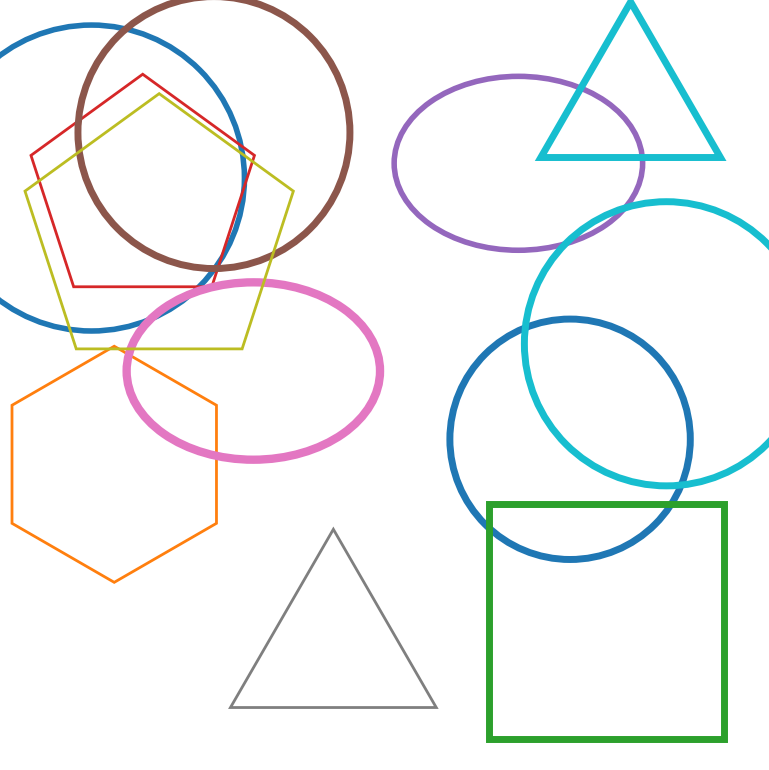[{"shape": "circle", "thickness": 2.5, "radius": 0.78, "center": [0.74, 0.43]}, {"shape": "circle", "thickness": 2, "radius": 0.99, "center": [0.119, 0.769]}, {"shape": "hexagon", "thickness": 1, "radius": 0.77, "center": [0.148, 0.397]}, {"shape": "square", "thickness": 2.5, "radius": 0.76, "center": [0.788, 0.192]}, {"shape": "pentagon", "thickness": 1, "radius": 0.76, "center": [0.185, 0.751]}, {"shape": "oval", "thickness": 2, "radius": 0.81, "center": [0.673, 0.788]}, {"shape": "circle", "thickness": 2.5, "radius": 0.88, "center": [0.278, 0.828]}, {"shape": "oval", "thickness": 3, "radius": 0.82, "center": [0.329, 0.518]}, {"shape": "triangle", "thickness": 1, "radius": 0.77, "center": [0.433, 0.158]}, {"shape": "pentagon", "thickness": 1, "radius": 0.92, "center": [0.207, 0.695]}, {"shape": "triangle", "thickness": 2.5, "radius": 0.67, "center": [0.819, 0.863]}, {"shape": "circle", "thickness": 2.5, "radius": 0.92, "center": [0.866, 0.554]}]